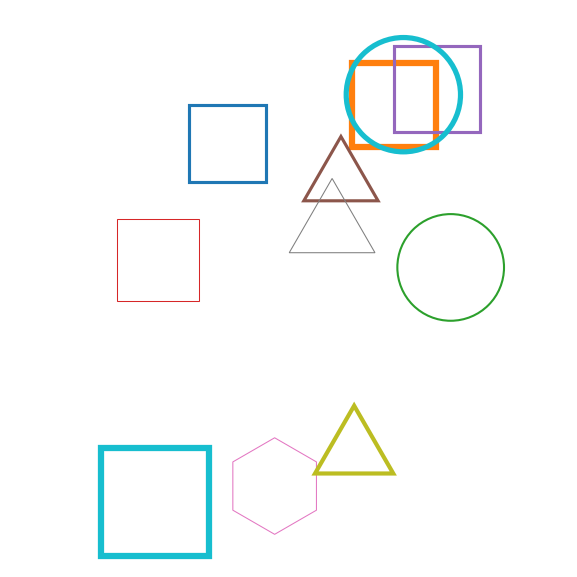[{"shape": "square", "thickness": 1.5, "radius": 0.34, "center": [0.394, 0.751]}, {"shape": "square", "thickness": 3, "radius": 0.36, "center": [0.682, 0.817]}, {"shape": "circle", "thickness": 1, "radius": 0.46, "center": [0.78, 0.536]}, {"shape": "square", "thickness": 0.5, "radius": 0.36, "center": [0.274, 0.549]}, {"shape": "square", "thickness": 1.5, "radius": 0.37, "center": [0.757, 0.845]}, {"shape": "triangle", "thickness": 1.5, "radius": 0.37, "center": [0.59, 0.689]}, {"shape": "hexagon", "thickness": 0.5, "radius": 0.42, "center": [0.476, 0.157]}, {"shape": "triangle", "thickness": 0.5, "radius": 0.43, "center": [0.575, 0.604]}, {"shape": "triangle", "thickness": 2, "radius": 0.39, "center": [0.613, 0.218]}, {"shape": "circle", "thickness": 2.5, "radius": 0.49, "center": [0.698, 0.835]}, {"shape": "square", "thickness": 3, "radius": 0.47, "center": [0.268, 0.13]}]